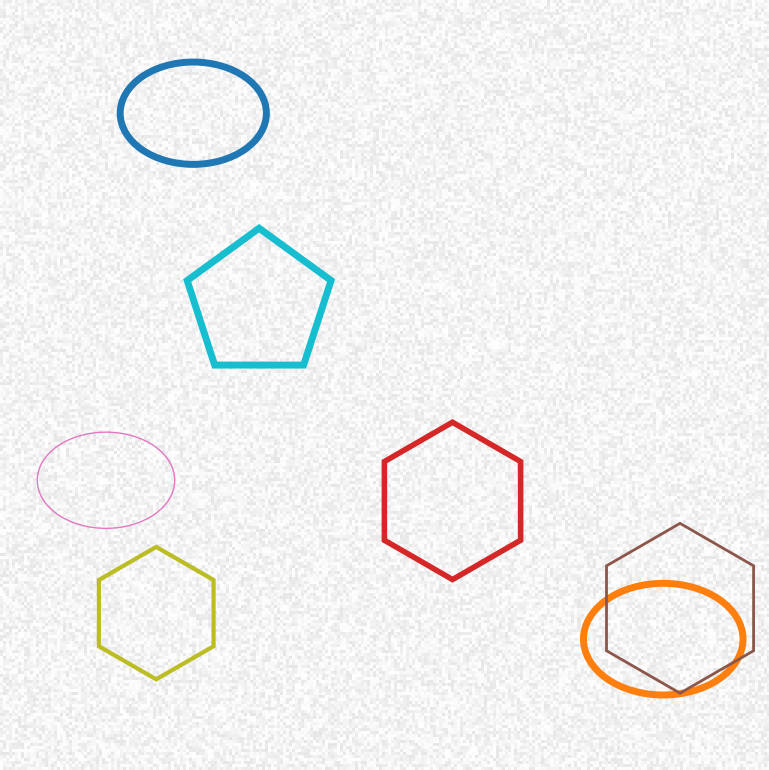[{"shape": "oval", "thickness": 2.5, "radius": 0.47, "center": [0.251, 0.853]}, {"shape": "oval", "thickness": 2.5, "radius": 0.52, "center": [0.861, 0.17]}, {"shape": "hexagon", "thickness": 2, "radius": 0.51, "center": [0.588, 0.349]}, {"shape": "hexagon", "thickness": 1, "radius": 0.55, "center": [0.883, 0.21]}, {"shape": "oval", "thickness": 0.5, "radius": 0.45, "center": [0.138, 0.376]}, {"shape": "hexagon", "thickness": 1.5, "radius": 0.43, "center": [0.203, 0.204]}, {"shape": "pentagon", "thickness": 2.5, "radius": 0.49, "center": [0.337, 0.605]}]